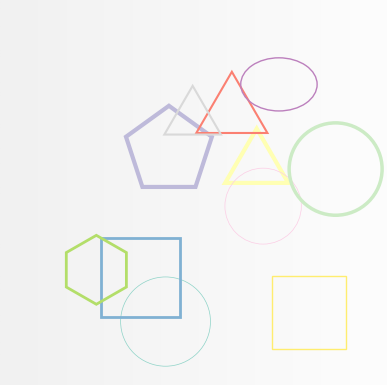[{"shape": "circle", "thickness": 0.5, "radius": 0.58, "center": [0.427, 0.165]}, {"shape": "triangle", "thickness": 3, "radius": 0.47, "center": [0.662, 0.572]}, {"shape": "pentagon", "thickness": 3, "radius": 0.58, "center": [0.436, 0.609]}, {"shape": "triangle", "thickness": 1.5, "radius": 0.53, "center": [0.598, 0.708]}, {"shape": "square", "thickness": 2, "radius": 0.51, "center": [0.363, 0.279]}, {"shape": "hexagon", "thickness": 2, "radius": 0.45, "center": [0.249, 0.299]}, {"shape": "circle", "thickness": 0.5, "radius": 0.49, "center": [0.679, 0.465]}, {"shape": "triangle", "thickness": 1.5, "radius": 0.42, "center": [0.497, 0.693]}, {"shape": "oval", "thickness": 1, "radius": 0.49, "center": [0.72, 0.781]}, {"shape": "circle", "thickness": 2.5, "radius": 0.6, "center": [0.866, 0.561]}, {"shape": "square", "thickness": 1, "radius": 0.48, "center": [0.798, 0.188]}]